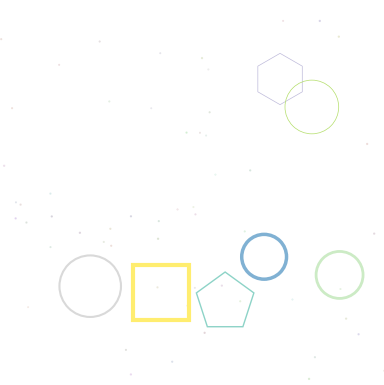[{"shape": "pentagon", "thickness": 1, "radius": 0.39, "center": [0.585, 0.215]}, {"shape": "hexagon", "thickness": 0.5, "radius": 0.33, "center": [0.727, 0.795]}, {"shape": "circle", "thickness": 2.5, "radius": 0.29, "center": [0.686, 0.333]}, {"shape": "circle", "thickness": 0.5, "radius": 0.35, "center": [0.81, 0.722]}, {"shape": "circle", "thickness": 1.5, "radius": 0.4, "center": [0.234, 0.257]}, {"shape": "circle", "thickness": 2, "radius": 0.3, "center": [0.882, 0.286]}, {"shape": "square", "thickness": 3, "radius": 0.36, "center": [0.418, 0.24]}]